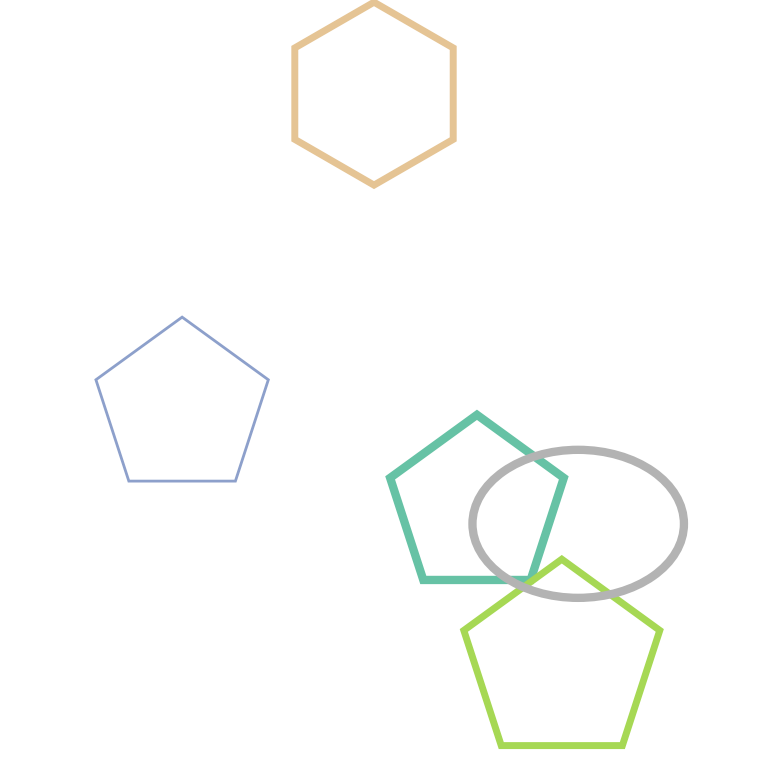[{"shape": "pentagon", "thickness": 3, "radius": 0.59, "center": [0.619, 0.343]}, {"shape": "pentagon", "thickness": 1, "radius": 0.59, "center": [0.237, 0.47]}, {"shape": "pentagon", "thickness": 2.5, "radius": 0.67, "center": [0.73, 0.14]}, {"shape": "hexagon", "thickness": 2.5, "radius": 0.59, "center": [0.486, 0.878]}, {"shape": "oval", "thickness": 3, "radius": 0.69, "center": [0.751, 0.32]}]